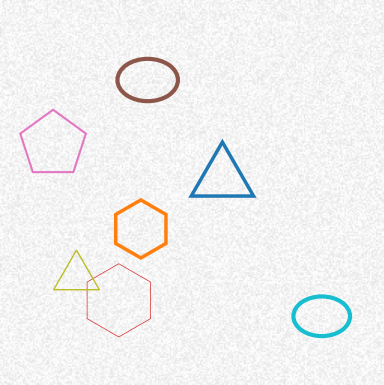[{"shape": "triangle", "thickness": 2.5, "radius": 0.47, "center": [0.578, 0.538]}, {"shape": "hexagon", "thickness": 2.5, "radius": 0.38, "center": [0.366, 0.405]}, {"shape": "hexagon", "thickness": 0.5, "radius": 0.48, "center": [0.309, 0.22]}, {"shape": "oval", "thickness": 3, "radius": 0.39, "center": [0.384, 0.792]}, {"shape": "pentagon", "thickness": 1.5, "radius": 0.45, "center": [0.138, 0.625]}, {"shape": "triangle", "thickness": 1, "radius": 0.34, "center": [0.199, 0.282]}, {"shape": "oval", "thickness": 3, "radius": 0.37, "center": [0.836, 0.179]}]